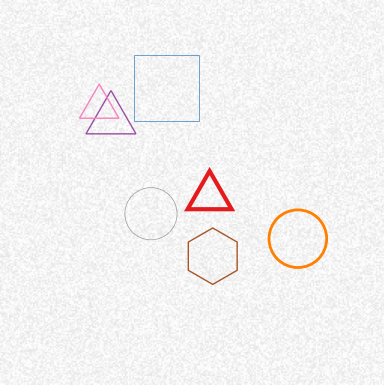[{"shape": "triangle", "thickness": 3, "radius": 0.33, "center": [0.544, 0.49]}, {"shape": "square", "thickness": 0.5, "radius": 0.43, "center": [0.432, 0.772]}, {"shape": "triangle", "thickness": 1, "radius": 0.37, "center": [0.288, 0.69]}, {"shape": "circle", "thickness": 2, "radius": 0.37, "center": [0.774, 0.38]}, {"shape": "hexagon", "thickness": 1, "radius": 0.37, "center": [0.553, 0.335]}, {"shape": "triangle", "thickness": 1, "radius": 0.3, "center": [0.258, 0.722]}, {"shape": "circle", "thickness": 0.5, "radius": 0.34, "center": [0.392, 0.445]}]